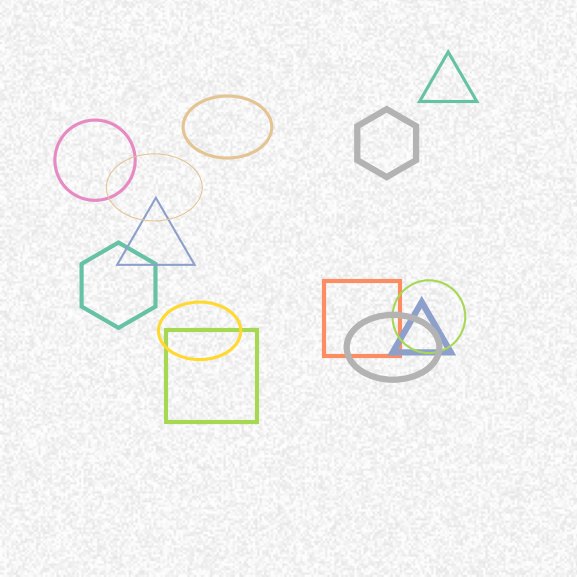[{"shape": "triangle", "thickness": 1.5, "radius": 0.29, "center": [0.776, 0.852]}, {"shape": "hexagon", "thickness": 2, "radius": 0.37, "center": [0.205, 0.505]}, {"shape": "square", "thickness": 2, "radius": 0.33, "center": [0.627, 0.447]}, {"shape": "triangle", "thickness": 1, "radius": 0.39, "center": [0.27, 0.579]}, {"shape": "triangle", "thickness": 3, "radius": 0.29, "center": [0.73, 0.418]}, {"shape": "circle", "thickness": 1.5, "radius": 0.35, "center": [0.165, 0.722]}, {"shape": "circle", "thickness": 1, "radius": 0.32, "center": [0.743, 0.451]}, {"shape": "square", "thickness": 2, "radius": 0.39, "center": [0.366, 0.348]}, {"shape": "oval", "thickness": 1.5, "radius": 0.36, "center": [0.346, 0.426]}, {"shape": "oval", "thickness": 0.5, "radius": 0.41, "center": [0.267, 0.675]}, {"shape": "oval", "thickness": 1.5, "radius": 0.38, "center": [0.394, 0.779]}, {"shape": "hexagon", "thickness": 3, "radius": 0.29, "center": [0.67, 0.751]}, {"shape": "oval", "thickness": 3, "radius": 0.4, "center": [0.681, 0.398]}]